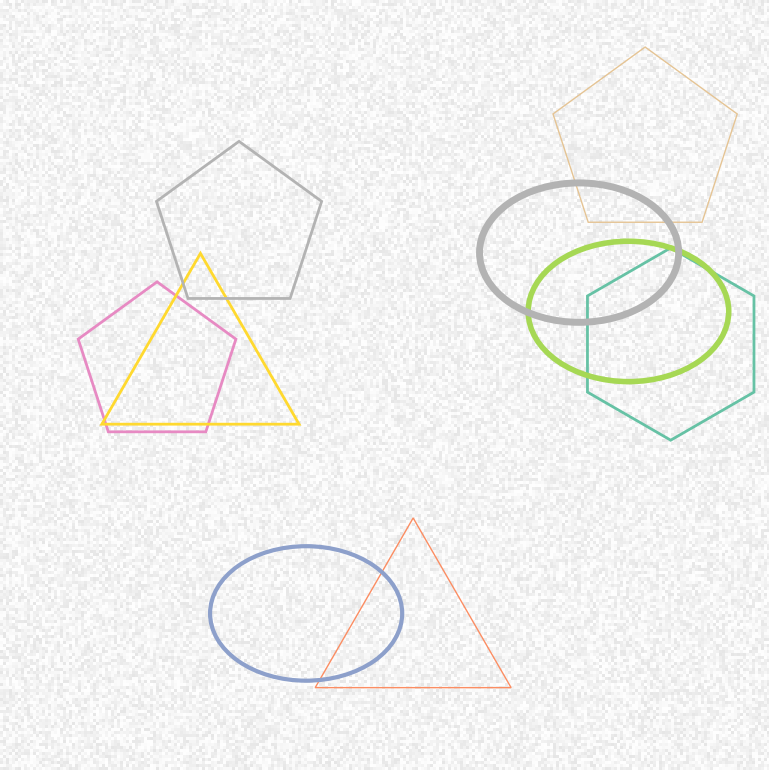[{"shape": "hexagon", "thickness": 1, "radius": 0.62, "center": [0.871, 0.553]}, {"shape": "triangle", "thickness": 0.5, "radius": 0.73, "center": [0.537, 0.18]}, {"shape": "oval", "thickness": 1.5, "radius": 0.62, "center": [0.398, 0.203]}, {"shape": "pentagon", "thickness": 1, "radius": 0.54, "center": [0.204, 0.526]}, {"shape": "oval", "thickness": 2, "radius": 0.65, "center": [0.816, 0.596]}, {"shape": "triangle", "thickness": 1, "radius": 0.74, "center": [0.26, 0.523]}, {"shape": "pentagon", "thickness": 0.5, "radius": 0.63, "center": [0.838, 0.813]}, {"shape": "oval", "thickness": 2.5, "radius": 0.65, "center": [0.752, 0.672]}, {"shape": "pentagon", "thickness": 1, "radius": 0.56, "center": [0.31, 0.704]}]